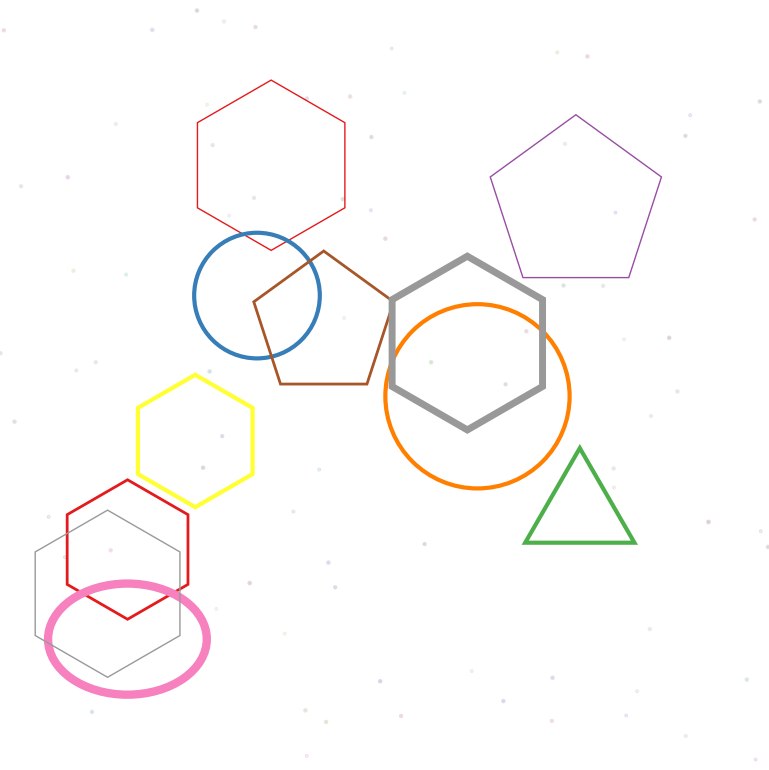[{"shape": "hexagon", "thickness": 1, "radius": 0.45, "center": [0.166, 0.286]}, {"shape": "hexagon", "thickness": 0.5, "radius": 0.55, "center": [0.352, 0.785]}, {"shape": "circle", "thickness": 1.5, "radius": 0.41, "center": [0.334, 0.616]}, {"shape": "triangle", "thickness": 1.5, "radius": 0.41, "center": [0.753, 0.336]}, {"shape": "pentagon", "thickness": 0.5, "radius": 0.58, "center": [0.748, 0.734]}, {"shape": "circle", "thickness": 1.5, "radius": 0.6, "center": [0.62, 0.485]}, {"shape": "hexagon", "thickness": 1.5, "radius": 0.43, "center": [0.254, 0.427]}, {"shape": "pentagon", "thickness": 1, "radius": 0.48, "center": [0.42, 0.578]}, {"shape": "oval", "thickness": 3, "radius": 0.52, "center": [0.165, 0.17]}, {"shape": "hexagon", "thickness": 2.5, "radius": 0.56, "center": [0.607, 0.554]}, {"shape": "hexagon", "thickness": 0.5, "radius": 0.54, "center": [0.14, 0.229]}]